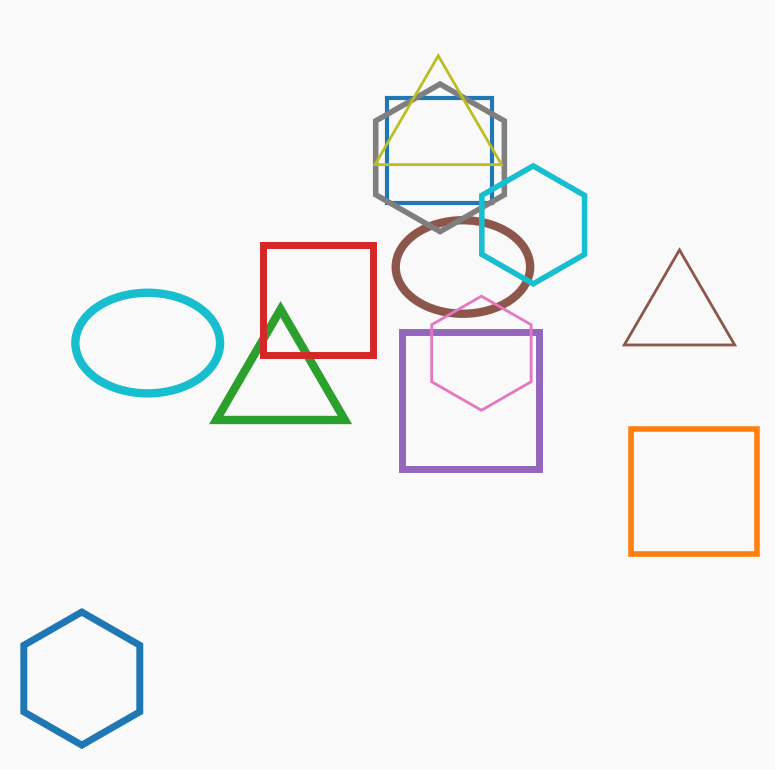[{"shape": "square", "thickness": 1.5, "radius": 0.34, "center": [0.567, 0.804]}, {"shape": "hexagon", "thickness": 2.5, "radius": 0.43, "center": [0.106, 0.119]}, {"shape": "square", "thickness": 2, "radius": 0.41, "center": [0.896, 0.362]}, {"shape": "triangle", "thickness": 3, "radius": 0.48, "center": [0.362, 0.502]}, {"shape": "square", "thickness": 2.5, "radius": 0.36, "center": [0.41, 0.61]}, {"shape": "square", "thickness": 2.5, "radius": 0.44, "center": [0.607, 0.48]}, {"shape": "triangle", "thickness": 1, "radius": 0.41, "center": [0.877, 0.593]}, {"shape": "oval", "thickness": 3, "radius": 0.43, "center": [0.597, 0.653]}, {"shape": "hexagon", "thickness": 1, "radius": 0.37, "center": [0.621, 0.541]}, {"shape": "hexagon", "thickness": 2, "radius": 0.48, "center": [0.568, 0.795]}, {"shape": "triangle", "thickness": 1, "radius": 0.47, "center": [0.566, 0.833]}, {"shape": "oval", "thickness": 3, "radius": 0.47, "center": [0.191, 0.554]}, {"shape": "hexagon", "thickness": 2, "radius": 0.38, "center": [0.688, 0.708]}]